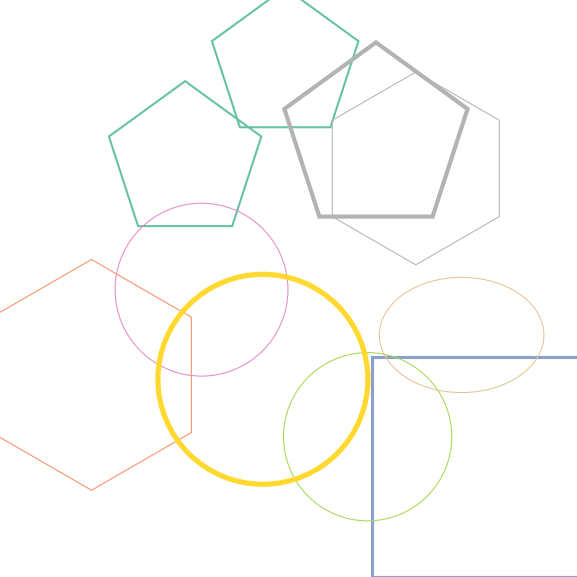[{"shape": "pentagon", "thickness": 1, "radius": 0.67, "center": [0.494, 0.887]}, {"shape": "pentagon", "thickness": 1, "radius": 0.69, "center": [0.321, 0.72]}, {"shape": "hexagon", "thickness": 0.5, "radius": 1.0, "center": [0.158, 0.35]}, {"shape": "square", "thickness": 1.5, "radius": 0.95, "center": [0.836, 0.19]}, {"shape": "circle", "thickness": 0.5, "radius": 0.75, "center": [0.349, 0.498]}, {"shape": "circle", "thickness": 0.5, "radius": 0.73, "center": [0.637, 0.243]}, {"shape": "circle", "thickness": 2.5, "radius": 0.91, "center": [0.455, 0.342]}, {"shape": "oval", "thickness": 0.5, "radius": 0.71, "center": [0.799, 0.419]}, {"shape": "hexagon", "thickness": 0.5, "radius": 0.83, "center": [0.72, 0.707]}, {"shape": "pentagon", "thickness": 2, "radius": 0.83, "center": [0.651, 0.759]}]